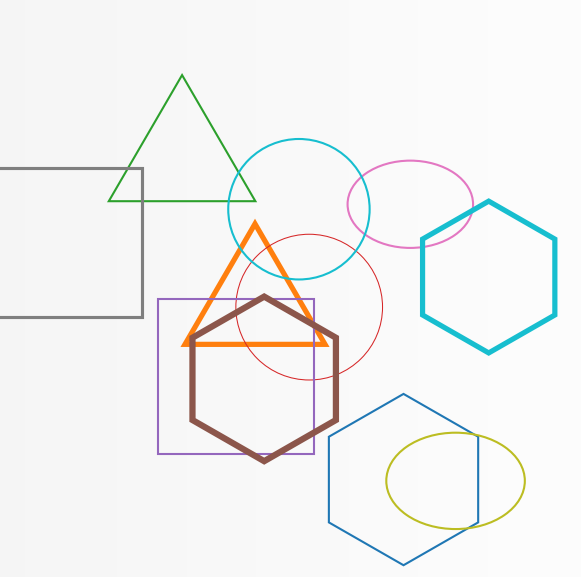[{"shape": "hexagon", "thickness": 1, "radius": 0.74, "center": [0.694, 0.169]}, {"shape": "triangle", "thickness": 2.5, "radius": 0.7, "center": [0.439, 0.472]}, {"shape": "triangle", "thickness": 1, "radius": 0.73, "center": [0.313, 0.724]}, {"shape": "circle", "thickness": 0.5, "radius": 0.63, "center": [0.532, 0.467]}, {"shape": "square", "thickness": 1, "radius": 0.67, "center": [0.406, 0.348]}, {"shape": "hexagon", "thickness": 3, "radius": 0.71, "center": [0.455, 0.343]}, {"shape": "oval", "thickness": 1, "radius": 0.54, "center": [0.706, 0.645]}, {"shape": "square", "thickness": 1.5, "radius": 0.64, "center": [0.116, 0.58]}, {"shape": "oval", "thickness": 1, "radius": 0.6, "center": [0.784, 0.166]}, {"shape": "hexagon", "thickness": 2.5, "radius": 0.66, "center": [0.841, 0.519]}, {"shape": "circle", "thickness": 1, "radius": 0.61, "center": [0.514, 0.637]}]